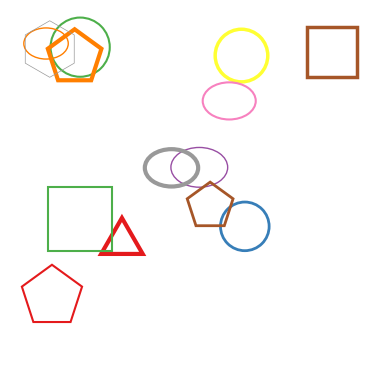[{"shape": "pentagon", "thickness": 1.5, "radius": 0.41, "center": [0.135, 0.23]}, {"shape": "triangle", "thickness": 3, "radius": 0.31, "center": [0.317, 0.372]}, {"shape": "circle", "thickness": 2, "radius": 0.32, "center": [0.636, 0.412]}, {"shape": "square", "thickness": 1.5, "radius": 0.42, "center": [0.209, 0.431]}, {"shape": "circle", "thickness": 1.5, "radius": 0.38, "center": [0.208, 0.877]}, {"shape": "oval", "thickness": 1, "radius": 0.37, "center": [0.518, 0.565]}, {"shape": "pentagon", "thickness": 3, "radius": 0.37, "center": [0.194, 0.851]}, {"shape": "oval", "thickness": 1, "radius": 0.29, "center": [0.12, 0.887]}, {"shape": "circle", "thickness": 2.5, "radius": 0.34, "center": [0.627, 0.856]}, {"shape": "square", "thickness": 2.5, "radius": 0.32, "center": [0.862, 0.865]}, {"shape": "pentagon", "thickness": 2, "radius": 0.31, "center": [0.546, 0.464]}, {"shape": "oval", "thickness": 1.5, "radius": 0.34, "center": [0.595, 0.738]}, {"shape": "hexagon", "thickness": 0.5, "radius": 0.37, "center": [0.129, 0.873]}, {"shape": "oval", "thickness": 3, "radius": 0.35, "center": [0.445, 0.564]}]